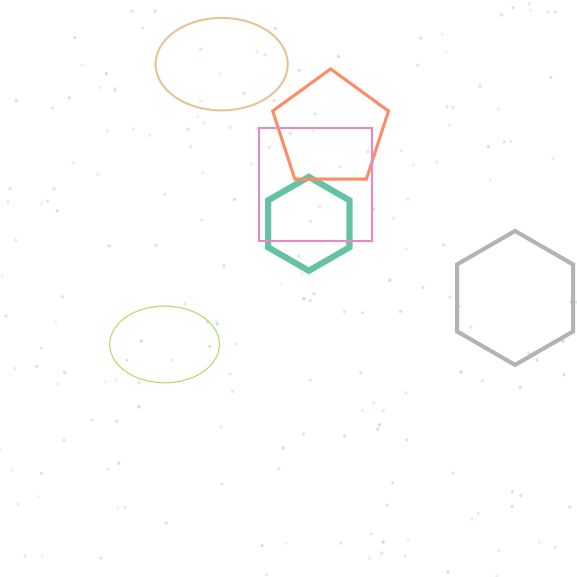[{"shape": "hexagon", "thickness": 3, "radius": 0.41, "center": [0.535, 0.612]}, {"shape": "pentagon", "thickness": 1.5, "radius": 0.53, "center": [0.573, 0.774]}, {"shape": "square", "thickness": 1, "radius": 0.49, "center": [0.546, 0.68]}, {"shape": "oval", "thickness": 0.5, "radius": 0.47, "center": [0.285, 0.403]}, {"shape": "oval", "thickness": 1, "radius": 0.57, "center": [0.384, 0.888]}, {"shape": "hexagon", "thickness": 2, "radius": 0.58, "center": [0.892, 0.483]}]